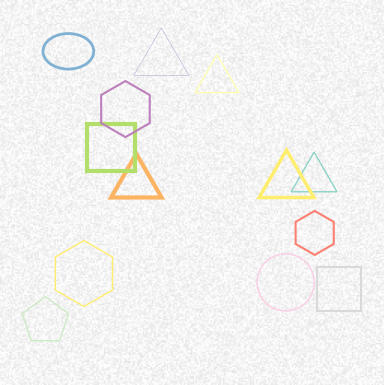[{"shape": "triangle", "thickness": 1, "radius": 0.34, "center": [0.816, 0.536]}, {"shape": "triangle", "thickness": 1, "radius": 0.33, "center": [0.564, 0.792]}, {"shape": "triangle", "thickness": 0.5, "radius": 0.41, "center": [0.419, 0.845]}, {"shape": "hexagon", "thickness": 1.5, "radius": 0.29, "center": [0.817, 0.395]}, {"shape": "oval", "thickness": 2, "radius": 0.33, "center": [0.178, 0.867]}, {"shape": "triangle", "thickness": 3, "radius": 0.38, "center": [0.354, 0.525]}, {"shape": "square", "thickness": 3, "radius": 0.31, "center": [0.289, 0.617]}, {"shape": "circle", "thickness": 1, "radius": 0.37, "center": [0.742, 0.267]}, {"shape": "square", "thickness": 1.5, "radius": 0.29, "center": [0.88, 0.249]}, {"shape": "hexagon", "thickness": 1.5, "radius": 0.36, "center": [0.326, 0.717]}, {"shape": "pentagon", "thickness": 1, "radius": 0.32, "center": [0.118, 0.166]}, {"shape": "hexagon", "thickness": 1, "radius": 0.43, "center": [0.218, 0.289]}, {"shape": "triangle", "thickness": 2.5, "radius": 0.41, "center": [0.744, 0.528]}]